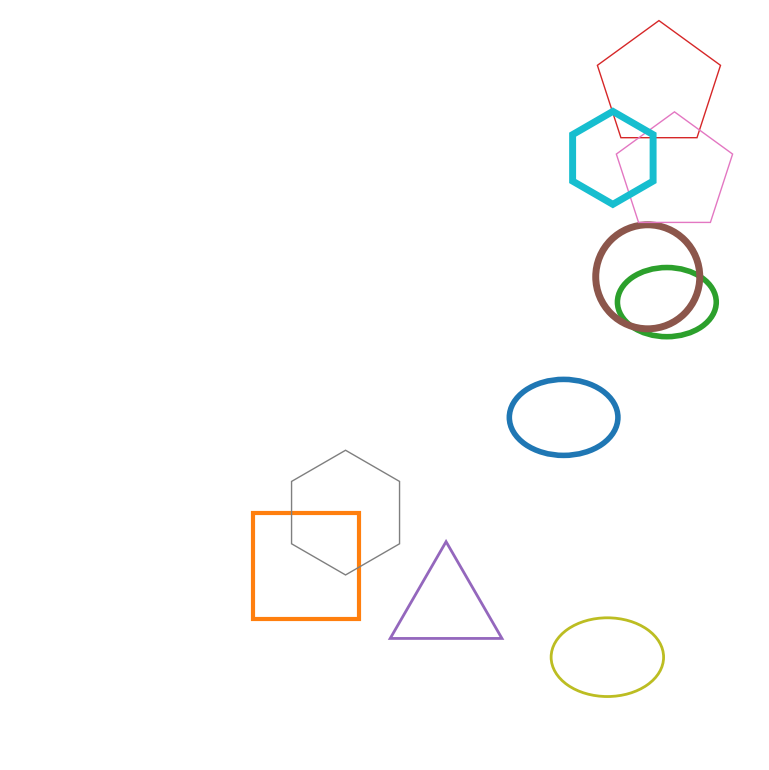[{"shape": "oval", "thickness": 2, "radius": 0.35, "center": [0.732, 0.458]}, {"shape": "square", "thickness": 1.5, "radius": 0.34, "center": [0.398, 0.265]}, {"shape": "oval", "thickness": 2, "radius": 0.32, "center": [0.866, 0.608]}, {"shape": "pentagon", "thickness": 0.5, "radius": 0.42, "center": [0.856, 0.889]}, {"shape": "triangle", "thickness": 1, "radius": 0.42, "center": [0.579, 0.213]}, {"shape": "circle", "thickness": 2.5, "radius": 0.34, "center": [0.841, 0.641]}, {"shape": "pentagon", "thickness": 0.5, "radius": 0.4, "center": [0.876, 0.775]}, {"shape": "hexagon", "thickness": 0.5, "radius": 0.4, "center": [0.449, 0.334]}, {"shape": "oval", "thickness": 1, "radius": 0.37, "center": [0.789, 0.147]}, {"shape": "hexagon", "thickness": 2.5, "radius": 0.3, "center": [0.796, 0.795]}]